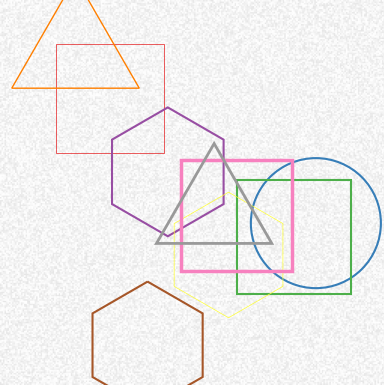[{"shape": "square", "thickness": 0.5, "radius": 0.7, "center": [0.285, 0.744]}, {"shape": "circle", "thickness": 1.5, "radius": 0.84, "center": [0.82, 0.42]}, {"shape": "square", "thickness": 1.5, "radius": 0.74, "center": [0.763, 0.384]}, {"shape": "hexagon", "thickness": 1.5, "radius": 0.84, "center": [0.436, 0.554]}, {"shape": "triangle", "thickness": 1, "radius": 0.96, "center": [0.196, 0.867]}, {"shape": "hexagon", "thickness": 0.5, "radius": 0.82, "center": [0.594, 0.338]}, {"shape": "hexagon", "thickness": 1.5, "radius": 0.83, "center": [0.383, 0.103]}, {"shape": "square", "thickness": 2.5, "radius": 0.72, "center": [0.615, 0.441]}, {"shape": "triangle", "thickness": 2, "radius": 0.86, "center": [0.556, 0.454]}]